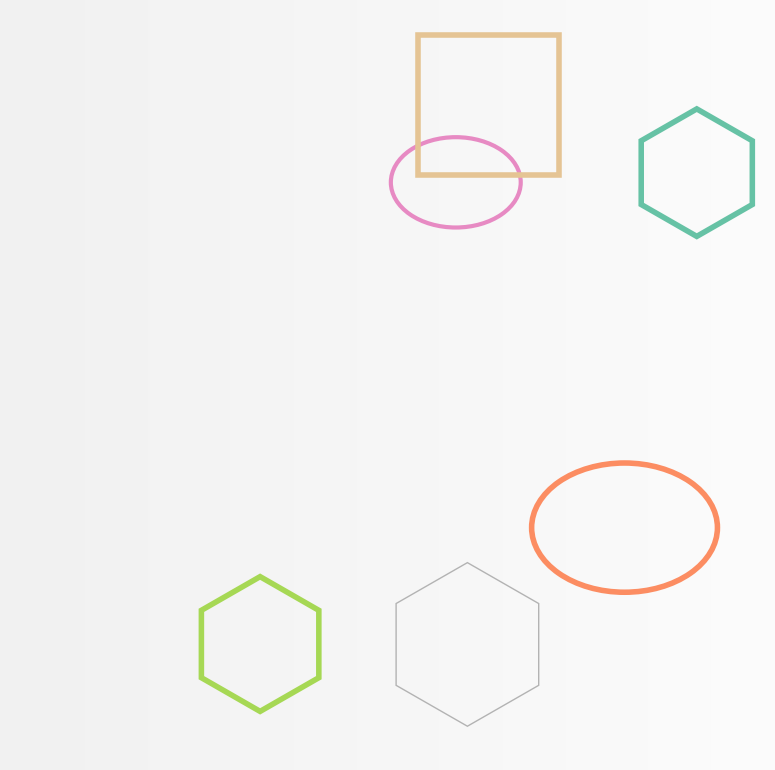[{"shape": "hexagon", "thickness": 2, "radius": 0.41, "center": [0.899, 0.776]}, {"shape": "oval", "thickness": 2, "radius": 0.6, "center": [0.806, 0.315]}, {"shape": "oval", "thickness": 1.5, "radius": 0.42, "center": [0.588, 0.763]}, {"shape": "hexagon", "thickness": 2, "radius": 0.44, "center": [0.336, 0.164]}, {"shape": "square", "thickness": 2, "radius": 0.45, "center": [0.631, 0.863]}, {"shape": "hexagon", "thickness": 0.5, "radius": 0.53, "center": [0.603, 0.163]}]